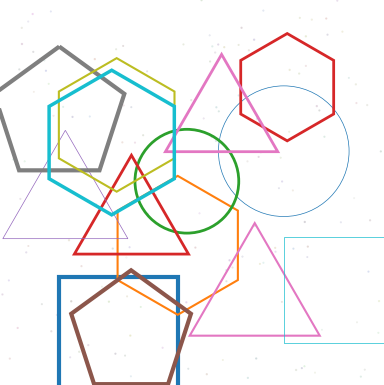[{"shape": "circle", "thickness": 0.5, "radius": 0.85, "center": [0.737, 0.607]}, {"shape": "square", "thickness": 3, "radius": 0.77, "center": [0.307, 0.127]}, {"shape": "hexagon", "thickness": 1.5, "radius": 0.9, "center": [0.462, 0.363]}, {"shape": "circle", "thickness": 2, "radius": 0.67, "center": [0.485, 0.529]}, {"shape": "hexagon", "thickness": 2, "radius": 0.7, "center": [0.746, 0.774]}, {"shape": "triangle", "thickness": 2, "radius": 0.86, "center": [0.341, 0.426]}, {"shape": "triangle", "thickness": 0.5, "radius": 0.94, "center": [0.17, 0.474]}, {"shape": "pentagon", "thickness": 3, "radius": 0.82, "center": [0.34, 0.134]}, {"shape": "triangle", "thickness": 2, "radius": 0.84, "center": [0.576, 0.69]}, {"shape": "triangle", "thickness": 1.5, "radius": 0.97, "center": [0.662, 0.226]}, {"shape": "pentagon", "thickness": 3, "radius": 0.89, "center": [0.154, 0.701]}, {"shape": "hexagon", "thickness": 1.5, "radius": 0.87, "center": [0.303, 0.676]}, {"shape": "square", "thickness": 0.5, "radius": 0.69, "center": [0.875, 0.247]}, {"shape": "hexagon", "thickness": 2.5, "radius": 0.94, "center": [0.29, 0.63]}]